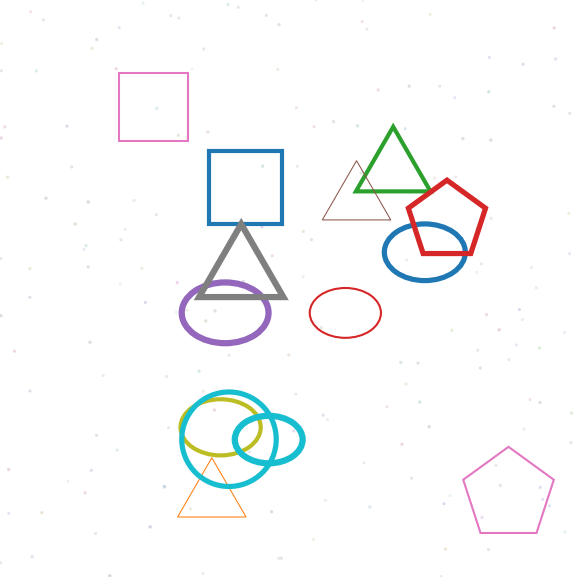[{"shape": "oval", "thickness": 2.5, "radius": 0.35, "center": [0.736, 0.562]}, {"shape": "square", "thickness": 2, "radius": 0.32, "center": [0.425, 0.675]}, {"shape": "triangle", "thickness": 0.5, "radius": 0.34, "center": [0.367, 0.138]}, {"shape": "triangle", "thickness": 2, "radius": 0.37, "center": [0.681, 0.705]}, {"shape": "pentagon", "thickness": 2.5, "radius": 0.35, "center": [0.774, 0.617]}, {"shape": "oval", "thickness": 1, "radius": 0.31, "center": [0.598, 0.457]}, {"shape": "oval", "thickness": 3, "radius": 0.38, "center": [0.39, 0.457]}, {"shape": "triangle", "thickness": 0.5, "radius": 0.34, "center": [0.617, 0.653]}, {"shape": "square", "thickness": 1, "radius": 0.3, "center": [0.266, 0.813]}, {"shape": "pentagon", "thickness": 1, "radius": 0.41, "center": [0.881, 0.143]}, {"shape": "triangle", "thickness": 3, "radius": 0.42, "center": [0.418, 0.527]}, {"shape": "oval", "thickness": 2, "radius": 0.35, "center": [0.382, 0.259]}, {"shape": "oval", "thickness": 3, "radius": 0.29, "center": [0.465, 0.238]}, {"shape": "circle", "thickness": 2.5, "radius": 0.41, "center": [0.397, 0.239]}]